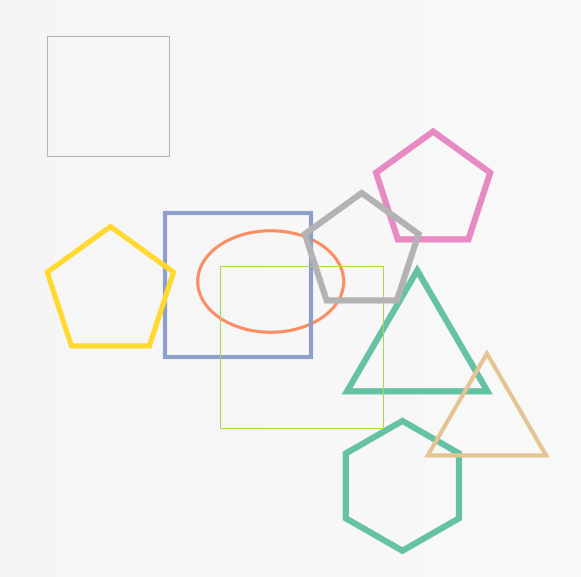[{"shape": "triangle", "thickness": 3, "radius": 0.7, "center": [0.718, 0.391]}, {"shape": "hexagon", "thickness": 3, "radius": 0.56, "center": [0.692, 0.158]}, {"shape": "oval", "thickness": 1.5, "radius": 0.63, "center": [0.466, 0.512]}, {"shape": "square", "thickness": 2, "radius": 0.63, "center": [0.409, 0.506]}, {"shape": "pentagon", "thickness": 3, "radius": 0.52, "center": [0.745, 0.668]}, {"shape": "square", "thickness": 0.5, "radius": 0.7, "center": [0.519, 0.398]}, {"shape": "pentagon", "thickness": 2.5, "radius": 0.57, "center": [0.19, 0.493]}, {"shape": "triangle", "thickness": 2, "radius": 0.59, "center": [0.838, 0.269]}, {"shape": "square", "thickness": 0.5, "radius": 0.52, "center": [0.186, 0.833]}, {"shape": "pentagon", "thickness": 3, "radius": 0.51, "center": [0.622, 0.562]}]